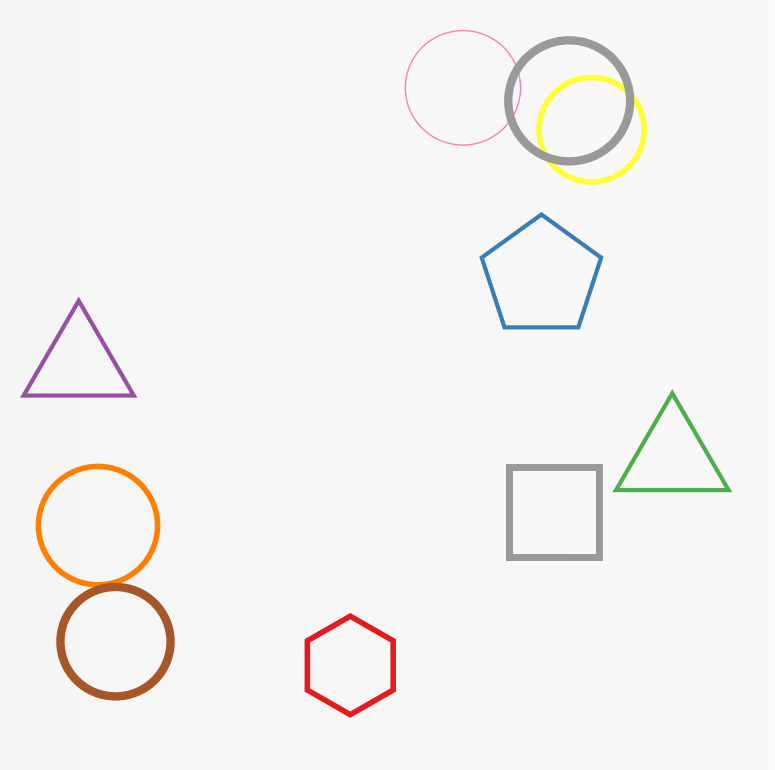[{"shape": "hexagon", "thickness": 2, "radius": 0.32, "center": [0.452, 0.136]}, {"shape": "pentagon", "thickness": 1.5, "radius": 0.41, "center": [0.699, 0.64]}, {"shape": "triangle", "thickness": 1.5, "radius": 0.42, "center": [0.867, 0.405]}, {"shape": "triangle", "thickness": 1.5, "radius": 0.41, "center": [0.102, 0.527]}, {"shape": "circle", "thickness": 2, "radius": 0.38, "center": [0.126, 0.317]}, {"shape": "circle", "thickness": 2, "radius": 0.34, "center": [0.763, 0.832]}, {"shape": "circle", "thickness": 3, "radius": 0.36, "center": [0.149, 0.167]}, {"shape": "circle", "thickness": 0.5, "radius": 0.37, "center": [0.597, 0.886]}, {"shape": "square", "thickness": 2.5, "radius": 0.29, "center": [0.715, 0.335]}, {"shape": "circle", "thickness": 3, "radius": 0.39, "center": [0.734, 0.869]}]